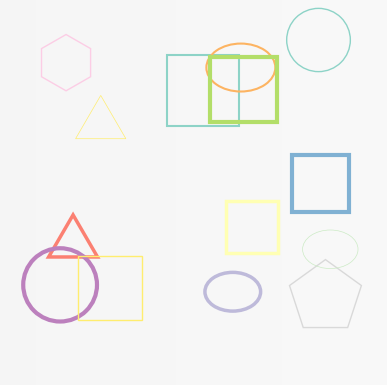[{"shape": "circle", "thickness": 1, "radius": 0.41, "center": [0.822, 0.896]}, {"shape": "square", "thickness": 1.5, "radius": 0.47, "center": [0.523, 0.765]}, {"shape": "square", "thickness": 2.5, "radius": 0.34, "center": [0.65, 0.41]}, {"shape": "oval", "thickness": 2.5, "radius": 0.36, "center": [0.601, 0.242]}, {"shape": "triangle", "thickness": 2.5, "radius": 0.36, "center": [0.189, 0.369]}, {"shape": "square", "thickness": 3, "radius": 0.37, "center": [0.828, 0.524]}, {"shape": "oval", "thickness": 1.5, "radius": 0.44, "center": [0.622, 0.825]}, {"shape": "square", "thickness": 3, "radius": 0.43, "center": [0.628, 0.767]}, {"shape": "hexagon", "thickness": 1, "radius": 0.37, "center": [0.17, 0.837]}, {"shape": "pentagon", "thickness": 1, "radius": 0.49, "center": [0.84, 0.228]}, {"shape": "circle", "thickness": 3, "radius": 0.48, "center": [0.155, 0.26]}, {"shape": "oval", "thickness": 0.5, "radius": 0.36, "center": [0.852, 0.352]}, {"shape": "square", "thickness": 1, "radius": 0.41, "center": [0.283, 0.252]}, {"shape": "triangle", "thickness": 0.5, "radius": 0.37, "center": [0.26, 0.677]}]